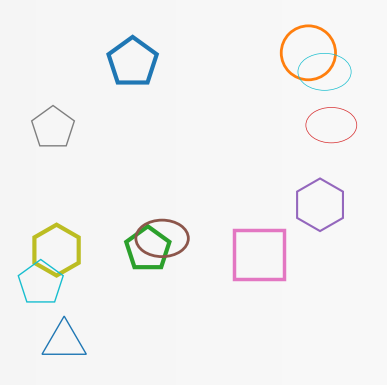[{"shape": "triangle", "thickness": 1, "radius": 0.33, "center": [0.166, 0.113]}, {"shape": "pentagon", "thickness": 3, "radius": 0.33, "center": [0.342, 0.839]}, {"shape": "circle", "thickness": 2, "radius": 0.35, "center": [0.796, 0.863]}, {"shape": "pentagon", "thickness": 3, "radius": 0.29, "center": [0.381, 0.354]}, {"shape": "oval", "thickness": 0.5, "radius": 0.33, "center": [0.855, 0.675]}, {"shape": "hexagon", "thickness": 1.5, "radius": 0.34, "center": [0.826, 0.468]}, {"shape": "oval", "thickness": 2, "radius": 0.34, "center": [0.418, 0.381]}, {"shape": "square", "thickness": 2.5, "radius": 0.32, "center": [0.669, 0.339]}, {"shape": "pentagon", "thickness": 1, "radius": 0.29, "center": [0.137, 0.668]}, {"shape": "hexagon", "thickness": 3, "radius": 0.33, "center": [0.146, 0.35]}, {"shape": "oval", "thickness": 0.5, "radius": 0.34, "center": [0.838, 0.813]}, {"shape": "pentagon", "thickness": 1, "radius": 0.3, "center": [0.105, 0.265]}]